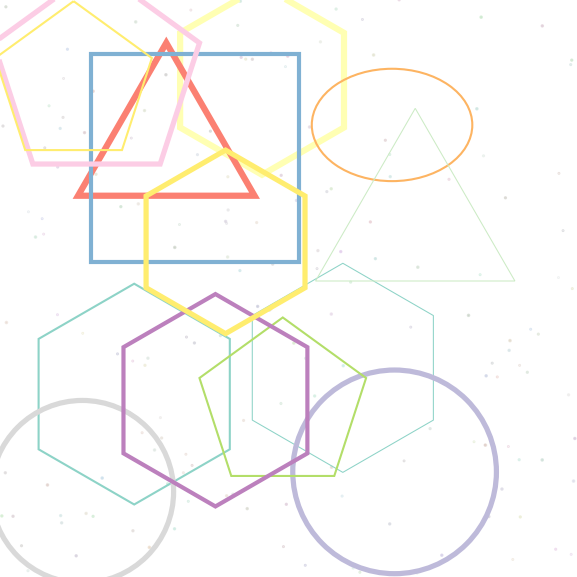[{"shape": "hexagon", "thickness": 0.5, "radius": 0.91, "center": [0.594, 0.362]}, {"shape": "hexagon", "thickness": 1, "radius": 0.96, "center": [0.232, 0.317]}, {"shape": "hexagon", "thickness": 3, "radius": 0.82, "center": [0.454, 0.86]}, {"shape": "circle", "thickness": 2.5, "radius": 0.88, "center": [0.683, 0.182]}, {"shape": "triangle", "thickness": 3, "radius": 0.88, "center": [0.288, 0.748]}, {"shape": "square", "thickness": 2, "radius": 0.9, "center": [0.338, 0.726]}, {"shape": "oval", "thickness": 1, "radius": 0.69, "center": [0.679, 0.783]}, {"shape": "pentagon", "thickness": 1, "radius": 0.76, "center": [0.49, 0.298]}, {"shape": "pentagon", "thickness": 2.5, "radius": 0.94, "center": [0.167, 0.867]}, {"shape": "circle", "thickness": 2.5, "radius": 0.79, "center": [0.143, 0.148]}, {"shape": "hexagon", "thickness": 2, "radius": 0.92, "center": [0.373, 0.306]}, {"shape": "triangle", "thickness": 0.5, "radius": 1.0, "center": [0.719, 0.612]}, {"shape": "hexagon", "thickness": 2.5, "radius": 0.79, "center": [0.391, 0.58]}, {"shape": "pentagon", "thickness": 1, "radius": 0.71, "center": [0.127, 0.855]}]